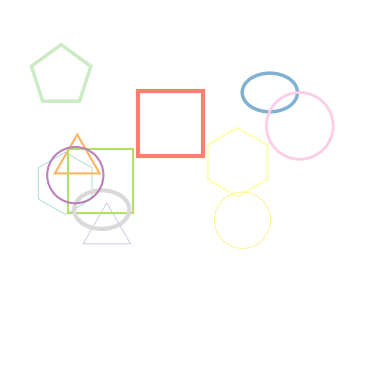[{"shape": "hexagon", "thickness": 0.5, "radius": 0.4, "center": [0.169, 0.524]}, {"shape": "hexagon", "thickness": 1.5, "radius": 0.45, "center": [0.617, 0.579]}, {"shape": "triangle", "thickness": 0.5, "radius": 0.35, "center": [0.278, 0.402]}, {"shape": "square", "thickness": 3, "radius": 0.42, "center": [0.443, 0.678]}, {"shape": "oval", "thickness": 2.5, "radius": 0.36, "center": [0.701, 0.76]}, {"shape": "triangle", "thickness": 1.5, "radius": 0.34, "center": [0.201, 0.583]}, {"shape": "square", "thickness": 1.5, "radius": 0.42, "center": [0.262, 0.53]}, {"shape": "circle", "thickness": 2, "radius": 0.43, "center": [0.779, 0.673]}, {"shape": "oval", "thickness": 3, "radius": 0.36, "center": [0.264, 0.456]}, {"shape": "circle", "thickness": 1.5, "radius": 0.37, "center": [0.196, 0.545]}, {"shape": "pentagon", "thickness": 2.5, "radius": 0.41, "center": [0.159, 0.803]}, {"shape": "circle", "thickness": 0.5, "radius": 0.37, "center": [0.63, 0.428]}]